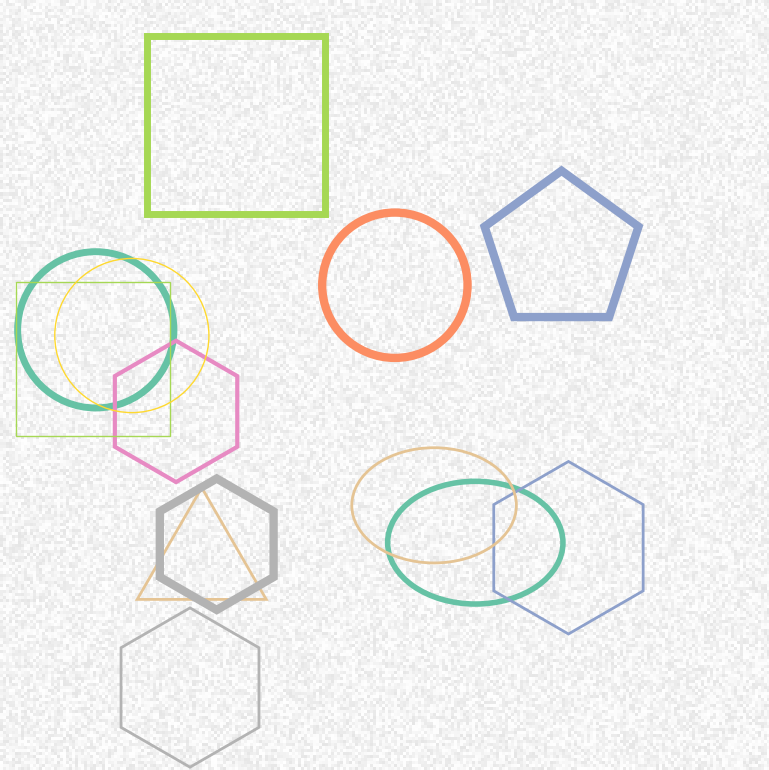[{"shape": "circle", "thickness": 2.5, "radius": 0.51, "center": [0.124, 0.572]}, {"shape": "oval", "thickness": 2, "radius": 0.57, "center": [0.617, 0.295]}, {"shape": "circle", "thickness": 3, "radius": 0.47, "center": [0.513, 0.63]}, {"shape": "pentagon", "thickness": 3, "radius": 0.53, "center": [0.729, 0.673]}, {"shape": "hexagon", "thickness": 1, "radius": 0.56, "center": [0.738, 0.289]}, {"shape": "hexagon", "thickness": 1.5, "radius": 0.46, "center": [0.229, 0.466]}, {"shape": "square", "thickness": 2.5, "radius": 0.58, "center": [0.306, 0.838]}, {"shape": "square", "thickness": 0.5, "radius": 0.5, "center": [0.121, 0.534]}, {"shape": "circle", "thickness": 0.5, "radius": 0.5, "center": [0.171, 0.564]}, {"shape": "triangle", "thickness": 1, "radius": 0.48, "center": [0.262, 0.27]}, {"shape": "oval", "thickness": 1, "radius": 0.53, "center": [0.564, 0.344]}, {"shape": "hexagon", "thickness": 3, "radius": 0.43, "center": [0.281, 0.293]}, {"shape": "hexagon", "thickness": 1, "radius": 0.52, "center": [0.247, 0.107]}]